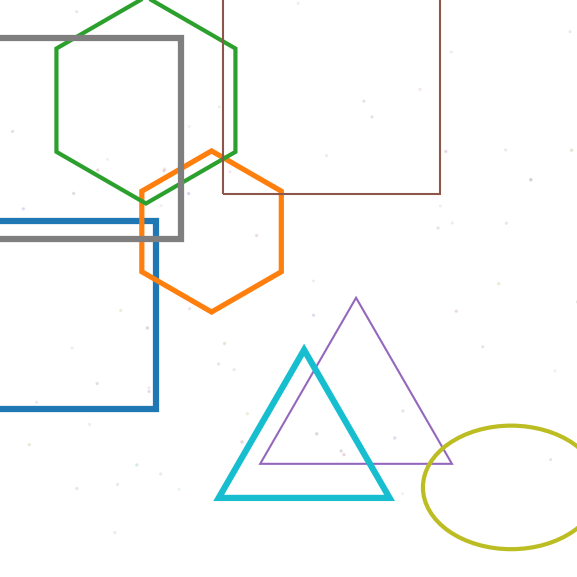[{"shape": "square", "thickness": 3, "radius": 0.82, "center": [0.108, 0.454]}, {"shape": "hexagon", "thickness": 2.5, "radius": 0.7, "center": [0.366, 0.598]}, {"shape": "hexagon", "thickness": 2, "radius": 0.89, "center": [0.253, 0.826]}, {"shape": "triangle", "thickness": 1, "radius": 0.96, "center": [0.617, 0.292]}, {"shape": "square", "thickness": 1, "radius": 0.94, "center": [0.574, 0.851]}, {"shape": "square", "thickness": 3, "radius": 0.87, "center": [0.139, 0.76]}, {"shape": "oval", "thickness": 2, "radius": 0.76, "center": [0.885, 0.155]}, {"shape": "triangle", "thickness": 3, "radius": 0.85, "center": [0.527, 0.222]}]